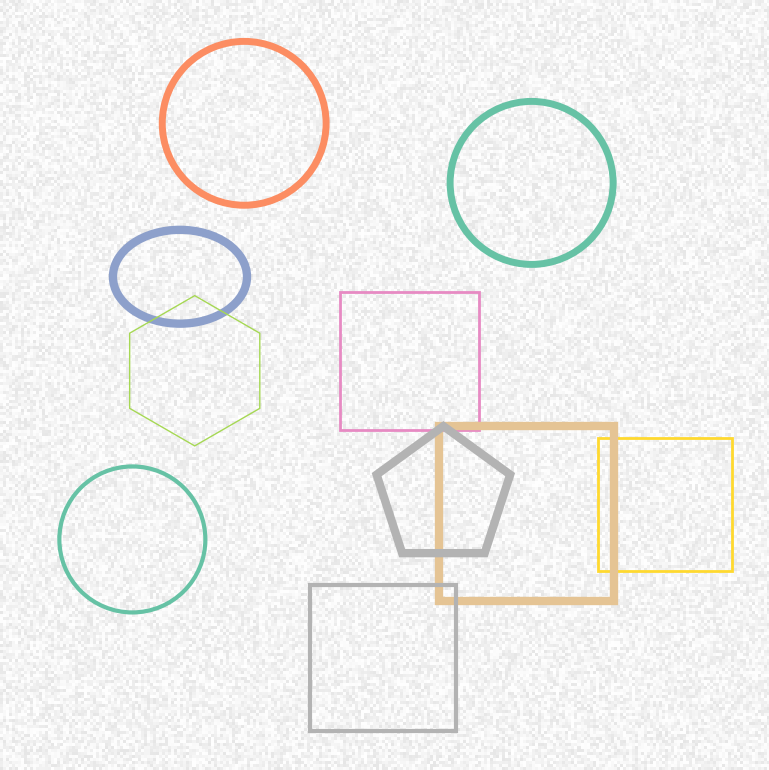[{"shape": "circle", "thickness": 2.5, "radius": 0.53, "center": [0.69, 0.762]}, {"shape": "circle", "thickness": 1.5, "radius": 0.47, "center": [0.172, 0.299]}, {"shape": "circle", "thickness": 2.5, "radius": 0.53, "center": [0.317, 0.84]}, {"shape": "oval", "thickness": 3, "radius": 0.44, "center": [0.234, 0.641]}, {"shape": "square", "thickness": 1, "radius": 0.45, "center": [0.532, 0.531]}, {"shape": "hexagon", "thickness": 0.5, "radius": 0.49, "center": [0.253, 0.518]}, {"shape": "square", "thickness": 1, "radius": 0.43, "center": [0.863, 0.345]}, {"shape": "square", "thickness": 3, "radius": 0.57, "center": [0.684, 0.333]}, {"shape": "pentagon", "thickness": 3, "radius": 0.46, "center": [0.576, 0.355]}, {"shape": "square", "thickness": 1.5, "radius": 0.47, "center": [0.497, 0.145]}]